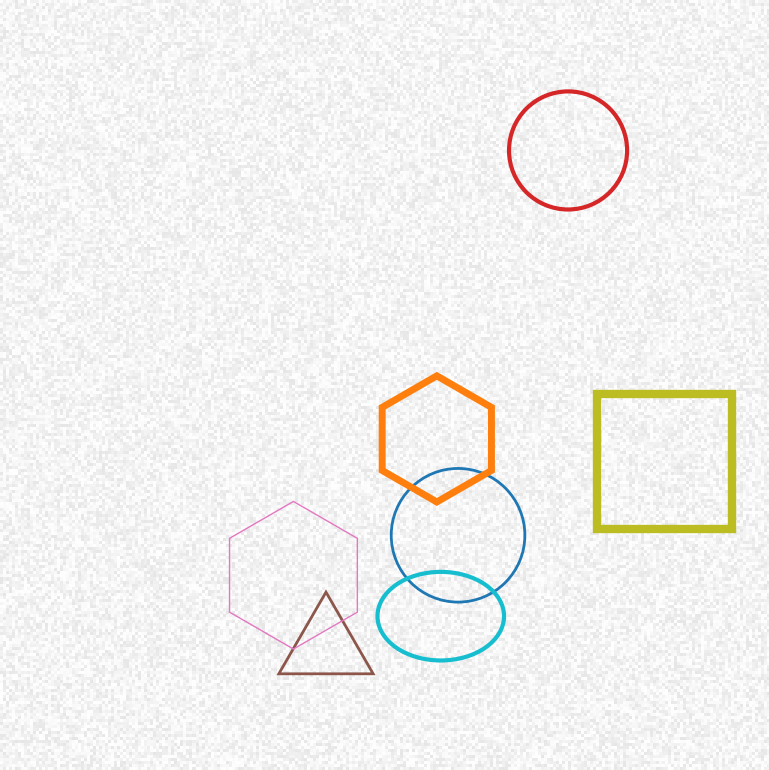[{"shape": "circle", "thickness": 1, "radius": 0.43, "center": [0.595, 0.305]}, {"shape": "hexagon", "thickness": 2.5, "radius": 0.41, "center": [0.567, 0.43]}, {"shape": "circle", "thickness": 1.5, "radius": 0.38, "center": [0.738, 0.805]}, {"shape": "triangle", "thickness": 1, "radius": 0.35, "center": [0.423, 0.16]}, {"shape": "hexagon", "thickness": 0.5, "radius": 0.48, "center": [0.381, 0.253]}, {"shape": "square", "thickness": 3, "radius": 0.44, "center": [0.863, 0.401]}, {"shape": "oval", "thickness": 1.5, "radius": 0.41, "center": [0.572, 0.2]}]